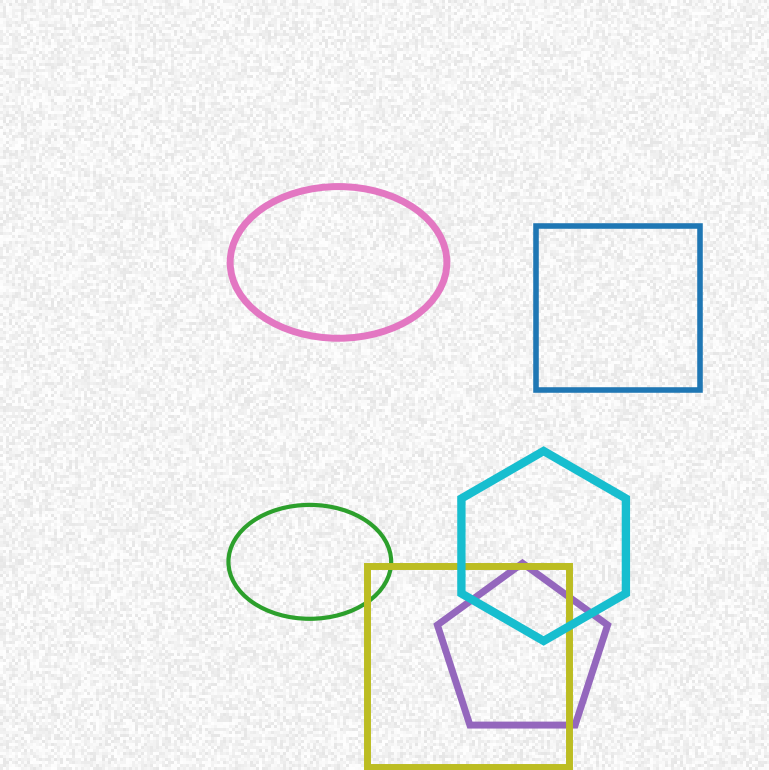[{"shape": "square", "thickness": 2, "radius": 0.53, "center": [0.802, 0.6]}, {"shape": "oval", "thickness": 1.5, "radius": 0.53, "center": [0.402, 0.27]}, {"shape": "pentagon", "thickness": 2.5, "radius": 0.58, "center": [0.679, 0.152]}, {"shape": "oval", "thickness": 2.5, "radius": 0.7, "center": [0.44, 0.659]}, {"shape": "square", "thickness": 2.5, "radius": 0.65, "center": [0.608, 0.135]}, {"shape": "hexagon", "thickness": 3, "radius": 0.62, "center": [0.706, 0.291]}]